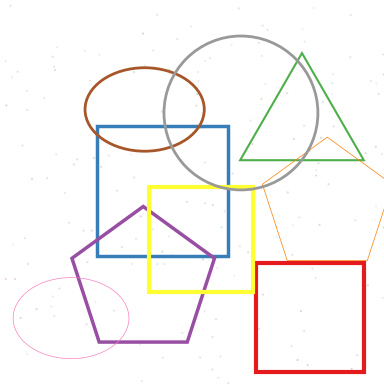[{"shape": "square", "thickness": 3, "radius": 0.71, "center": [0.805, 0.175]}, {"shape": "square", "thickness": 2.5, "radius": 0.85, "center": [0.422, 0.504]}, {"shape": "triangle", "thickness": 1.5, "radius": 0.93, "center": [0.784, 0.677]}, {"shape": "pentagon", "thickness": 2.5, "radius": 0.97, "center": [0.372, 0.269]}, {"shape": "pentagon", "thickness": 0.5, "radius": 0.89, "center": [0.85, 0.467]}, {"shape": "square", "thickness": 3, "radius": 0.68, "center": [0.523, 0.378]}, {"shape": "oval", "thickness": 2, "radius": 0.77, "center": [0.376, 0.716]}, {"shape": "oval", "thickness": 0.5, "radius": 0.75, "center": [0.184, 0.174]}, {"shape": "circle", "thickness": 2, "radius": 1.0, "center": [0.626, 0.707]}]